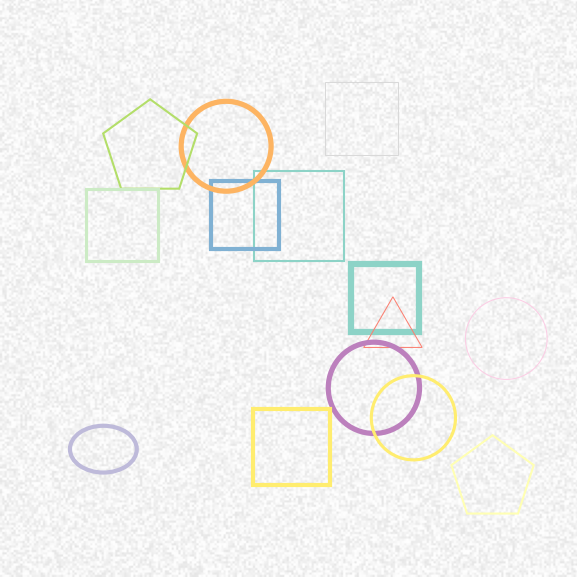[{"shape": "square", "thickness": 3, "radius": 0.29, "center": [0.666, 0.483]}, {"shape": "square", "thickness": 1, "radius": 0.39, "center": [0.518, 0.625]}, {"shape": "pentagon", "thickness": 1, "radius": 0.37, "center": [0.853, 0.171]}, {"shape": "oval", "thickness": 2, "radius": 0.29, "center": [0.179, 0.221]}, {"shape": "triangle", "thickness": 0.5, "radius": 0.29, "center": [0.68, 0.427]}, {"shape": "square", "thickness": 2, "radius": 0.29, "center": [0.424, 0.627]}, {"shape": "circle", "thickness": 2.5, "radius": 0.39, "center": [0.392, 0.746]}, {"shape": "pentagon", "thickness": 1, "radius": 0.43, "center": [0.26, 0.742]}, {"shape": "circle", "thickness": 0.5, "radius": 0.35, "center": [0.877, 0.413]}, {"shape": "square", "thickness": 0.5, "radius": 0.32, "center": [0.627, 0.795]}, {"shape": "circle", "thickness": 2.5, "radius": 0.4, "center": [0.647, 0.328]}, {"shape": "square", "thickness": 1.5, "radius": 0.31, "center": [0.211, 0.609]}, {"shape": "square", "thickness": 2, "radius": 0.33, "center": [0.505, 0.225]}, {"shape": "circle", "thickness": 1.5, "radius": 0.36, "center": [0.716, 0.276]}]